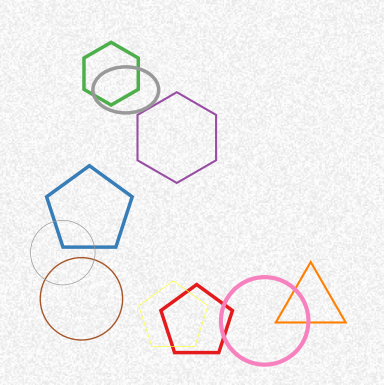[{"shape": "pentagon", "thickness": 2.5, "radius": 0.49, "center": [0.511, 0.163]}, {"shape": "pentagon", "thickness": 2.5, "radius": 0.58, "center": [0.232, 0.453]}, {"shape": "hexagon", "thickness": 2.5, "radius": 0.41, "center": [0.289, 0.809]}, {"shape": "hexagon", "thickness": 1.5, "radius": 0.59, "center": [0.459, 0.643]}, {"shape": "triangle", "thickness": 1.5, "radius": 0.52, "center": [0.807, 0.215]}, {"shape": "pentagon", "thickness": 0.5, "radius": 0.47, "center": [0.45, 0.176]}, {"shape": "circle", "thickness": 1, "radius": 0.53, "center": [0.212, 0.224]}, {"shape": "circle", "thickness": 3, "radius": 0.57, "center": [0.688, 0.167]}, {"shape": "oval", "thickness": 2.5, "radius": 0.43, "center": [0.327, 0.767]}, {"shape": "circle", "thickness": 0.5, "radius": 0.42, "center": [0.163, 0.344]}]